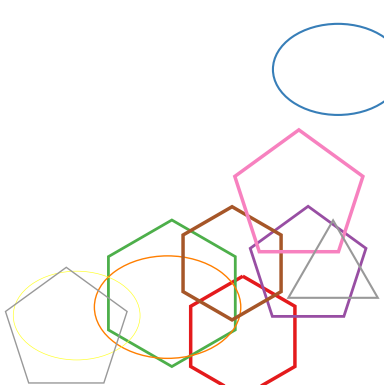[{"shape": "hexagon", "thickness": 2.5, "radius": 0.78, "center": [0.631, 0.126]}, {"shape": "oval", "thickness": 1.5, "radius": 0.85, "center": [0.878, 0.82]}, {"shape": "hexagon", "thickness": 2, "radius": 0.95, "center": [0.446, 0.238]}, {"shape": "pentagon", "thickness": 2, "radius": 0.79, "center": [0.8, 0.306]}, {"shape": "oval", "thickness": 1, "radius": 0.95, "center": [0.435, 0.202]}, {"shape": "oval", "thickness": 0.5, "radius": 0.82, "center": [0.199, 0.18]}, {"shape": "hexagon", "thickness": 2.5, "radius": 0.74, "center": [0.603, 0.316]}, {"shape": "pentagon", "thickness": 2.5, "radius": 0.87, "center": [0.776, 0.488]}, {"shape": "pentagon", "thickness": 1, "radius": 0.83, "center": [0.172, 0.14]}, {"shape": "triangle", "thickness": 1.5, "radius": 0.67, "center": [0.865, 0.294]}]